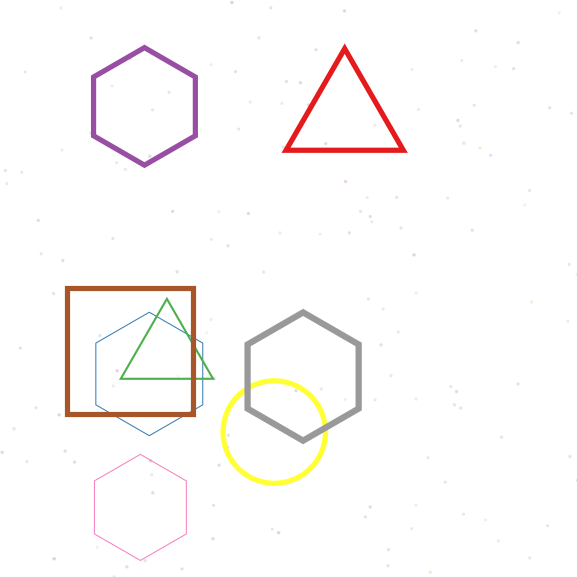[{"shape": "triangle", "thickness": 2.5, "radius": 0.59, "center": [0.597, 0.798]}, {"shape": "hexagon", "thickness": 0.5, "radius": 0.53, "center": [0.259, 0.352]}, {"shape": "triangle", "thickness": 1, "radius": 0.46, "center": [0.289, 0.389]}, {"shape": "hexagon", "thickness": 2.5, "radius": 0.51, "center": [0.25, 0.815]}, {"shape": "circle", "thickness": 2.5, "radius": 0.44, "center": [0.475, 0.251]}, {"shape": "square", "thickness": 2.5, "radius": 0.55, "center": [0.225, 0.392]}, {"shape": "hexagon", "thickness": 0.5, "radius": 0.46, "center": [0.243, 0.121]}, {"shape": "hexagon", "thickness": 3, "radius": 0.56, "center": [0.525, 0.347]}]